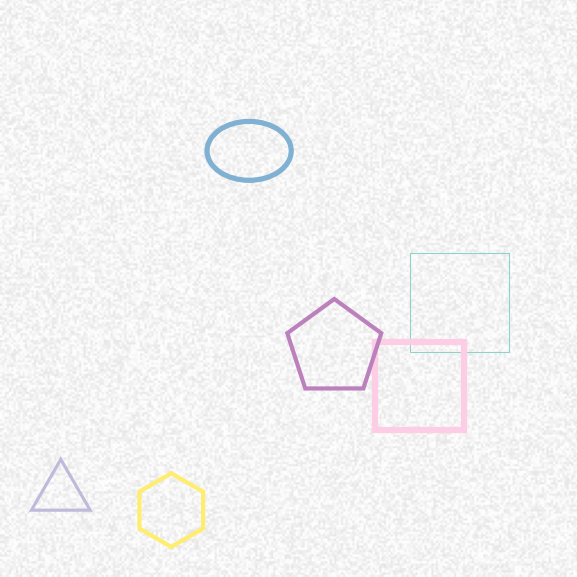[{"shape": "square", "thickness": 0.5, "radius": 0.43, "center": [0.796, 0.476]}, {"shape": "triangle", "thickness": 1.5, "radius": 0.29, "center": [0.105, 0.145]}, {"shape": "oval", "thickness": 2.5, "radius": 0.36, "center": [0.431, 0.738]}, {"shape": "square", "thickness": 3, "radius": 0.38, "center": [0.726, 0.33]}, {"shape": "pentagon", "thickness": 2, "radius": 0.43, "center": [0.579, 0.396]}, {"shape": "hexagon", "thickness": 2, "radius": 0.32, "center": [0.297, 0.116]}]